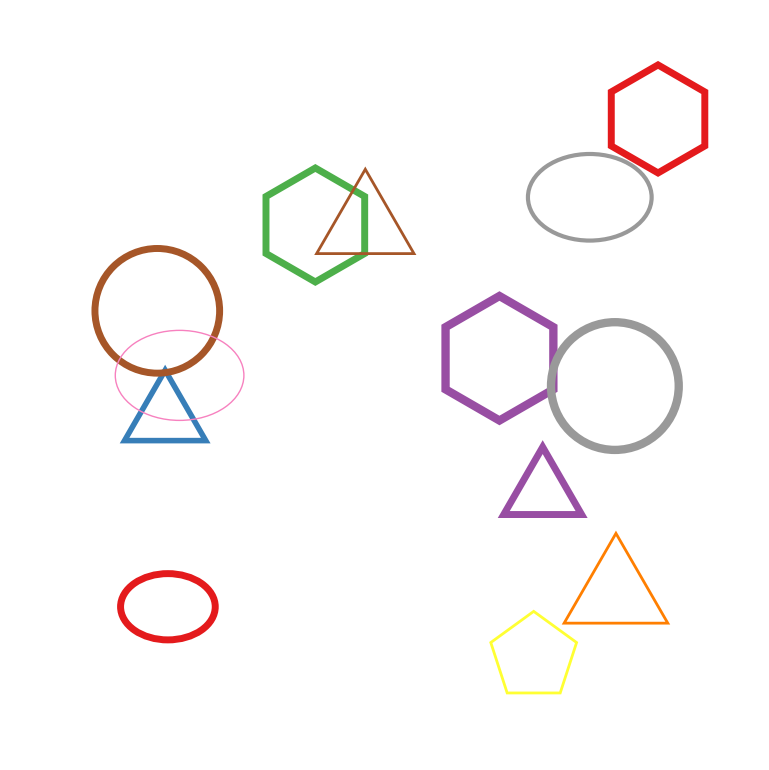[{"shape": "oval", "thickness": 2.5, "radius": 0.31, "center": [0.218, 0.212]}, {"shape": "hexagon", "thickness": 2.5, "radius": 0.35, "center": [0.855, 0.846]}, {"shape": "triangle", "thickness": 2, "radius": 0.3, "center": [0.214, 0.458]}, {"shape": "hexagon", "thickness": 2.5, "radius": 0.37, "center": [0.41, 0.708]}, {"shape": "hexagon", "thickness": 3, "radius": 0.4, "center": [0.649, 0.535]}, {"shape": "triangle", "thickness": 2.5, "radius": 0.29, "center": [0.705, 0.361]}, {"shape": "triangle", "thickness": 1, "radius": 0.39, "center": [0.8, 0.23]}, {"shape": "pentagon", "thickness": 1, "radius": 0.29, "center": [0.693, 0.147]}, {"shape": "triangle", "thickness": 1, "radius": 0.37, "center": [0.474, 0.707]}, {"shape": "circle", "thickness": 2.5, "radius": 0.4, "center": [0.204, 0.596]}, {"shape": "oval", "thickness": 0.5, "radius": 0.42, "center": [0.233, 0.512]}, {"shape": "oval", "thickness": 1.5, "radius": 0.4, "center": [0.766, 0.744]}, {"shape": "circle", "thickness": 3, "radius": 0.41, "center": [0.799, 0.499]}]